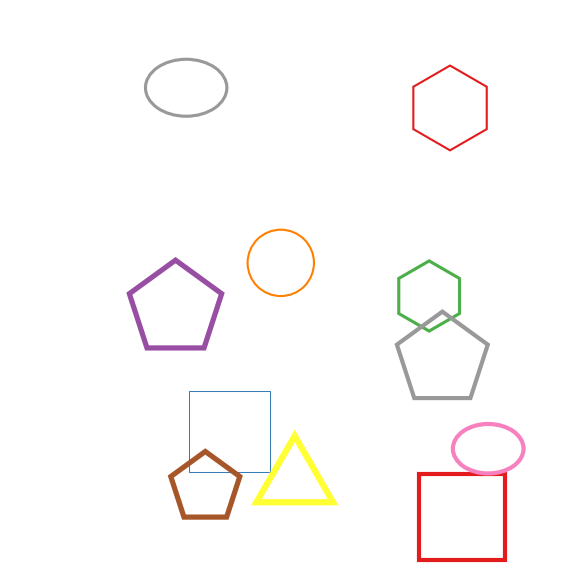[{"shape": "square", "thickness": 2, "radius": 0.37, "center": [0.8, 0.104]}, {"shape": "hexagon", "thickness": 1, "radius": 0.37, "center": [0.779, 0.812]}, {"shape": "square", "thickness": 0.5, "radius": 0.35, "center": [0.397, 0.252]}, {"shape": "hexagon", "thickness": 1.5, "radius": 0.3, "center": [0.743, 0.487]}, {"shape": "pentagon", "thickness": 2.5, "radius": 0.42, "center": [0.304, 0.465]}, {"shape": "circle", "thickness": 1, "radius": 0.29, "center": [0.486, 0.544]}, {"shape": "triangle", "thickness": 3, "radius": 0.38, "center": [0.51, 0.168]}, {"shape": "pentagon", "thickness": 2.5, "radius": 0.31, "center": [0.355, 0.155]}, {"shape": "oval", "thickness": 2, "radius": 0.31, "center": [0.845, 0.222]}, {"shape": "pentagon", "thickness": 2, "radius": 0.41, "center": [0.766, 0.377]}, {"shape": "oval", "thickness": 1.5, "radius": 0.35, "center": [0.322, 0.847]}]